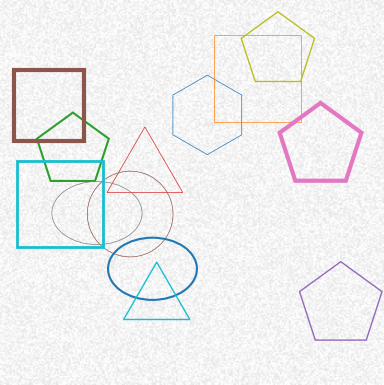[{"shape": "oval", "thickness": 1.5, "radius": 0.58, "center": [0.396, 0.302]}, {"shape": "hexagon", "thickness": 0.5, "radius": 0.52, "center": [0.538, 0.701]}, {"shape": "square", "thickness": 0.5, "radius": 0.57, "center": [0.669, 0.796]}, {"shape": "pentagon", "thickness": 1.5, "radius": 0.49, "center": [0.189, 0.609]}, {"shape": "triangle", "thickness": 0.5, "radius": 0.57, "center": [0.376, 0.557]}, {"shape": "pentagon", "thickness": 1, "radius": 0.56, "center": [0.885, 0.208]}, {"shape": "circle", "thickness": 0.5, "radius": 0.56, "center": [0.338, 0.444]}, {"shape": "square", "thickness": 3, "radius": 0.46, "center": [0.127, 0.727]}, {"shape": "pentagon", "thickness": 3, "radius": 0.56, "center": [0.833, 0.621]}, {"shape": "oval", "thickness": 0.5, "radius": 0.59, "center": [0.252, 0.447]}, {"shape": "pentagon", "thickness": 1, "radius": 0.5, "center": [0.722, 0.869]}, {"shape": "square", "thickness": 2, "radius": 0.56, "center": [0.157, 0.47]}, {"shape": "triangle", "thickness": 1, "radius": 0.5, "center": [0.407, 0.22]}]